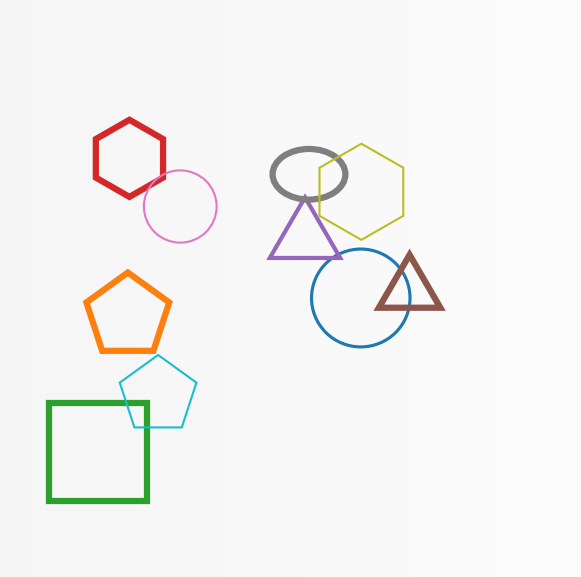[{"shape": "circle", "thickness": 1.5, "radius": 0.42, "center": [0.621, 0.483]}, {"shape": "pentagon", "thickness": 3, "radius": 0.37, "center": [0.22, 0.452]}, {"shape": "square", "thickness": 3, "radius": 0.42, "center": [0.169, 0.216]}, {"shape": "hexagon", "thickness": 3, "radius": 0.33, "center": [0.223, 0.725]}, {"shape": "triangle", "thickness": 2, "radius": 0.35, "center": [0.525, 0.587]}, {"shape": "triangle", "thickness": 3, "radius": 0.31, "center": [0.705, 0.497]}, {"shape": "circle", "thickness": 1, "radius": 0.31, "center": [0.31, 0.642]}, {"shape": "oval", "thickness": 3, "radius": 0.31, "center": [0.532, 0.697]}, {"shape": "hexagon", "thickness": 1, "radius": 0.42, "center": [0.622, 0.667]}, {"shape": "pentagon", "thickness": 1, "radius": 0.35, "center": [0.272, 0.315]}]